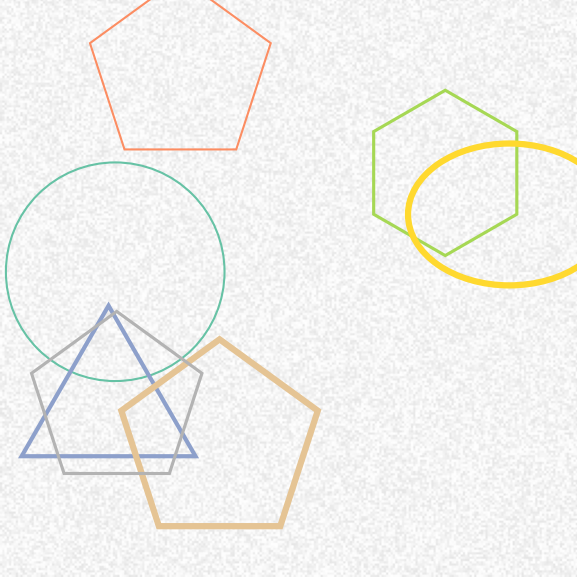[{"shape": "circle", "thickness": 1, "radius": 0.95, "center": [0.2, 0.529]}, {"shape": "pentagon", "thickness": 1, "radius": 0.82, "center": [0.312, 0.874]}, {"shape": "triangle", "thickness": 2, "radius": 0.87, "center": [0.188, 0.296]}, {"shape": "hexagon", "thickness": 1.5, "radius": 0.72, "center": [0.771, 0.7]}, {"shape": "oval", "thickness": 3, "radius": 0.88, "center": [0.882, 0.628]}, {"shape": "pentagon", "thickness": 3, "radius": 0.89, "center": [0.38, 0.233]}, {"shape": "pentagon", "thickness": 1.5, "radius": 0.78, "center": [0.202, 0.305]}]